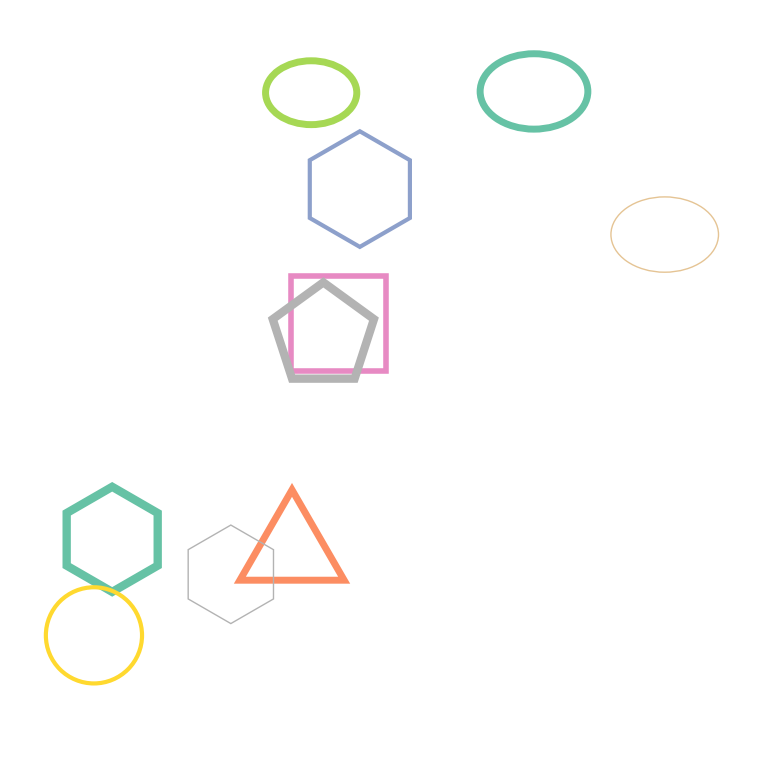[{"shape": "hexagon", "thickness": 3, "radius": 0.34, "center": [0.146, 0.3]}, {"shape": "oval", "thickness": 2.5, "radius": 0.35, "center": [0.694, 0.881]}, {"shape": "triangle", "thickness": 2.5, "radius": 0.39, "center": [0.379, 0.286]}, {"shape": "hexagon", "thickness": 1.5, "radius": 0.38, "center": [0.467, 0.754]}, {"shape": "square", "thickness": 2, "radius": 0.31, "center": [0.44, 0.58]}, {"shape": "oval", "thickness": 2.5, "radius": 0.3, "center": [0.404, 0.88]}, {"shape": "circle", "thickness": 1.5, "radius": 0.31, "center": [0.122, 0.175]}, {"shape": "oval", "thickness": 0.5, "radius": 0.35, "center": [0.863, 0.695]}, {"shape": "pentagon", "thickness": 3, "radius": 0.35, "center": [0.42, 0.564]}, {"shape": "hexagon", "thickness": 0.5, "radius": 0.32, "center": [0.3, 0.254]}]